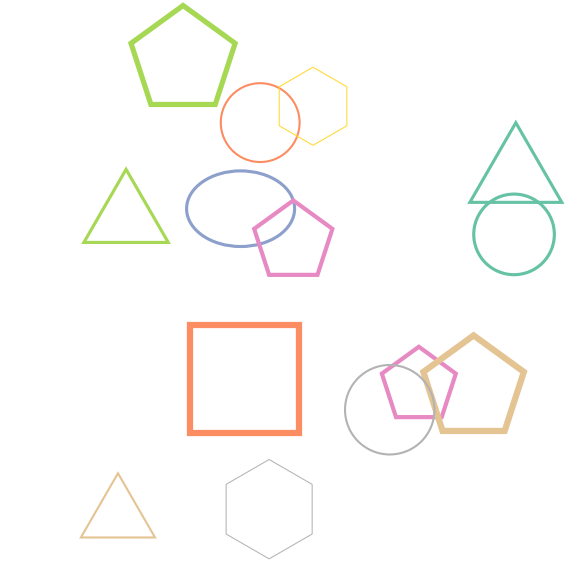[{"shape": "triangle", "thickness": 1.5, "radius": 0.46, "center": [0.893, 0.695]}, {"shape": "circle", "thickness": 1.5, "radius": 0.35, "center": [0.89, 0.593]}, {"shape": "circle", "thickness": 1, "radius": 0.34, "center": [0.451, 0.787]}, {"shape": "square", "thickness": 3, "radius": 0.47, "center": [0.423, 0.342]}, {"shape": "oval", "thickness": 1.5, "radius": 0.47, "center": [0.417, 0.638]}, {"shape": "pentagon", "thickness": 2, "radius": 0.34, "center": [0.725, 0.331]}, {"shape": "pentagon", "thickness": 2, "radius": 0.36, "center": [0.508, 0.581]}, {"shape": "triangle", "thickness": 1.5, "radius": 0.42, "center": [0.218, 0.622]}, {"shape": "pentagon", "thickness": 2.5, "radius": 0.47, "center": [0.317, 0.895]}, {"shape": "hexagon", "thickness": 0.5, "radius": 0.34, "center": [0.542, 0.815]}, {"shape": "triangle", "thickness": 1, "radius": 0.37, "center": [0.204, 0.106]}, {"shape": "pentagon", "thickness": 3, "radius": 0.46, "center": [0.82, 0.327]}, {"shape": "circle", "thickness": 1, "radius": 0.39, "center": [0.675, 0.29]}, {"shape": "hexagon", "thickness": 0.5, "radius": 0.43, "center": [0.466, 0.117]}]